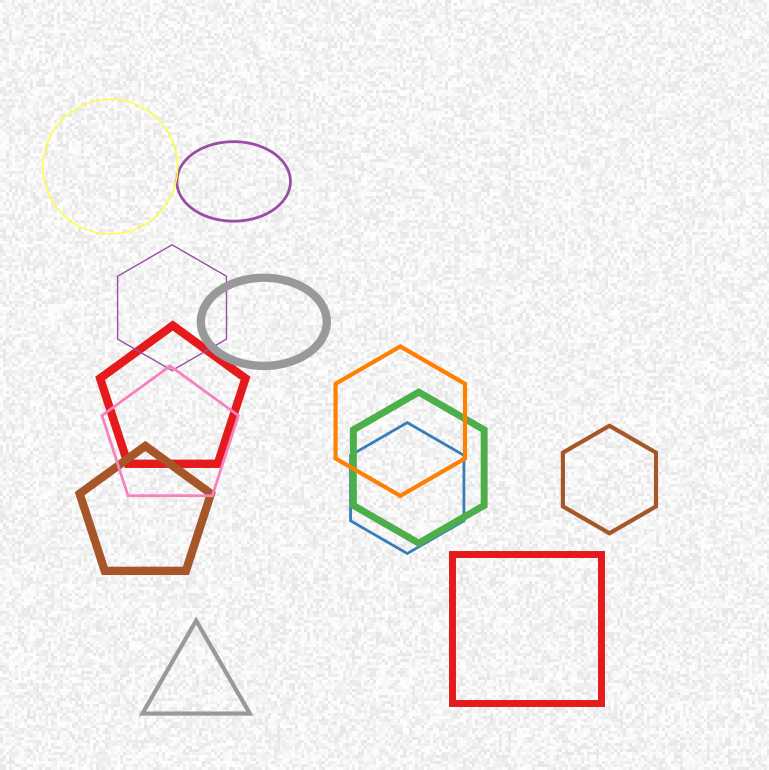[{"shape": "pentagon", "thickness": 3, "radius": 0.5, "center": [0.224, 0.478]}, {"shape": "square", "thickness": 2.5, "radius": 0.49, "center": [0.684, 0.184]}, {"shape": "hexagon", "thickness": 1, "radius": 0.42, "center": [0.529, 0.366]}, {"shape": "hexagon", "thickness": 2.5, "radius": 0.49, "center": [0.544, 0.393]}, {"shape": "hexagon", "thickness": 0.5, "radius": 0.41, "center": [0.223, 0.6]}, {"shape": "oval", "thickness": 1, "radius": 0.37, "center": [0.303, 0.764]}, {"shape": "hexagon", "thickness": 1.5, "radius": 0.49, "center": [0.52, 0.453]}, {"shape": "circle", "thickness": 0.5, "radius": 0.44, "center": [0.143, 0.784]}, {"shape": "pentagon", "thickness": 3, "radius": 0.45, "center": [0.189, 0.331]}, {"shape": "hexagon", "thickness": 1.5, "radius": 0.35, "center": [0.792, 0.377]}, {"shape": "pentagon", "thickness": 1, "radius": 0.47, "center": [0.221, 0.432]}, {"shape": "triangle", "thickness": 1.5, "radius": 0.4, "center": [0.255, 0.114]}, {"shape": "oval", "thickness": 3, "radius": 0.41, "center": [0.343, 0.582]}]